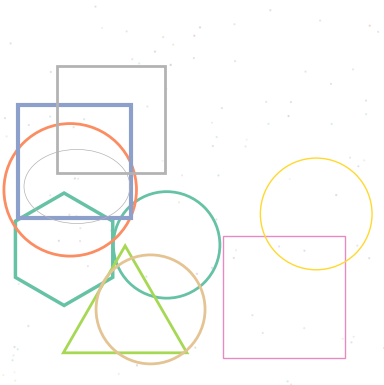[{"shape": "circle", "thickness": 2, "radius": 0.69, "center": [0.433, 0.364]}, {"shape": "hexagon", "thickness": 2.5, "radius": 0.73, "center": [0.166, 0.353]}, {"shape": "circle", "thickness": 2, "radius": 0.86, "center": [0.182, 0.507]}, {"shape": "square", "thickness": 3, "radius": 0.74, "center": [0.193, 0.581]}, {"shape": "square", "thickness": 1, "radius": 0.79, "center": [0.738, 0.229]}, {"shape": "triangle", "thickness": 2, "radius": 0.93, "center": [0.325, 0.176]}, {"shape": "circle", "thickness": 1, "radius": 0.73, "center": [0.821, 0.444]}, {"shape": "circle", "thickness": 2, "radius": 0.71, "center": [0.391, 0.196]}, {"shape": "oval", "thickness": 0.5, "radius": 0.69, "center": [0.2, 0.516]}, {"shape": "square", "thickness": 2, "radius": 0.7, "center": [0.289, 0.69]}]